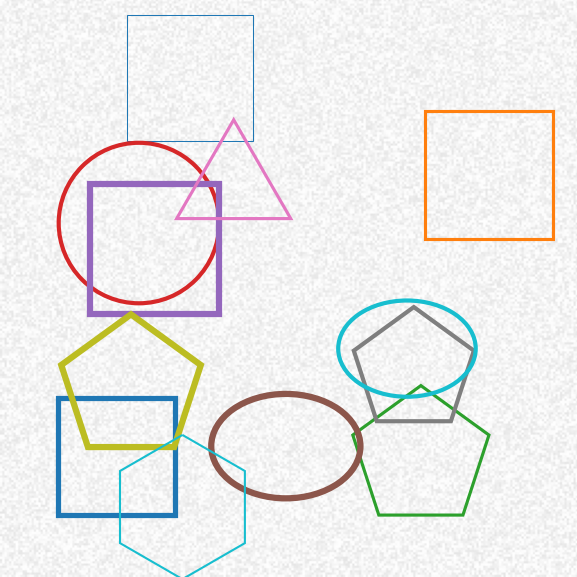[{"shape": "square", "thickness": 2.5, "radius": 0.51, "center": [0.202, 0.208]}, {"shape": "square", "thickness": 0.5, "radius": 0.55, "center": [0.328, 0.865]}, {"shape": "square", "thickness": 1.5, "radius": 0.55, "center": [0.846, 0.696]}, {"shape": "pentagon", "thickness": 1.5, "radius": 0.62, "center": [0.729, 0.207]}, {"shape": "circle", "thickness": 2, "radius": 0.69, "center": [0.241, 0.613]}, {"shape": "square", "thickness": 3, "radius": 0.56, "center": [0.268, 0.568]}, {"shape": "oval", "thickness": 3, "radius": 0.65, "center": [0.495, 0.227]}, {"shape": "triangle", "thickness": 1.5, "radius": 0.57, "center": [0.405, 0.678]}, {"shape": "pentagon", "thickness": 2, "radius": 0.55, "center": [0.717, 0.358]}, {"shape": "pentagon", "thickness": 3, "radius": 0.64, "center": [0.227, 0.328]}, {"shape": "hexagon", "thickness": 1, "radius": 0.62, "center": [0.316, 0.121]}, {"shape": "oval", "thickness": 2, "radius": 0.6, "center": [0.705, 0.395]}]